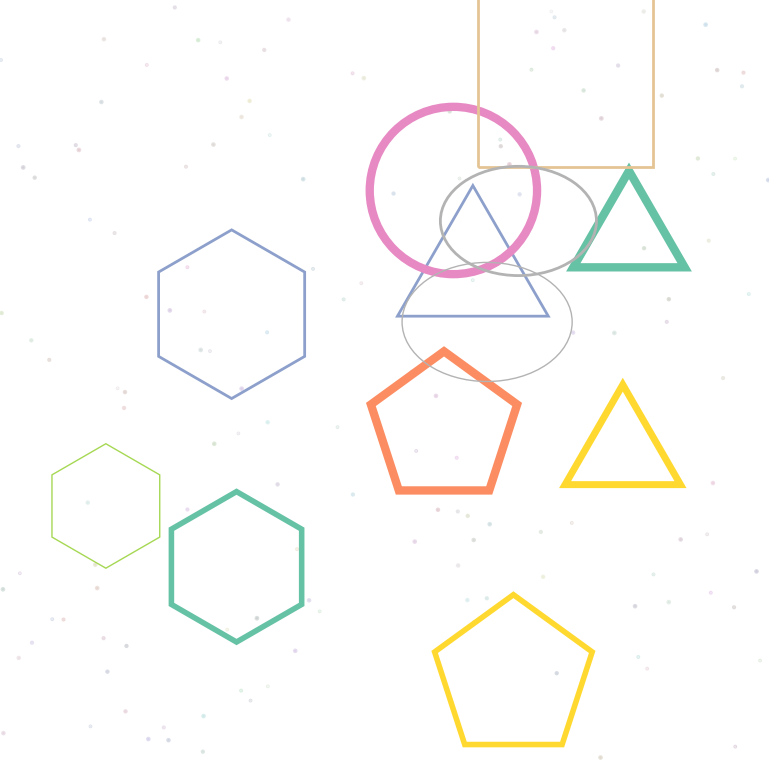[{"shape": "triangle", "thickness": 3, "radius": 0.42, "center": [0.817, 0.695]}, {"shape": "hexagon", "thickness": 2, "radius": 0.49, "center": [0.307, 0.264]}, {"shape": "pentagon", "thickness": 3, "radius": 0.5, "center": [0.577, 0.444]}, {"shape": "hexagon", "thickness": 1, "radius": 0.55, "center": [0.301, 0.592]}, {"shape": "triangle", "thickness": 1, "radius": 0.57, "center": [0.614, 0.646]}, {"shape": "circle", "thickness": 3, "radius": 0.54, "center": [0.589, 0.753]}, {"shape": "hexagon", "thickness": 0.5, "radius": 0.4, "center": [0.137, 0.343]}, {"shape": "triangle", "thickness": 2.5, "radius": 0.43, "center": [0.809, 0.414]}, {"shape": "pentagon", "thickness": 2, "radius": 0.54, "center": [0.667, 0.12]}, {"shape": "square", "thickness": 1, "radius": 0.57, "center": [0.734, 0.897]}, {"shape": "oval", "thickness": 1, "radius": 0.51, "center": [0.673, 0.713]}, {"shape": "oval", "thickness": 0.5, "radius": 0.55, "center": [0.633, 0.582]}]